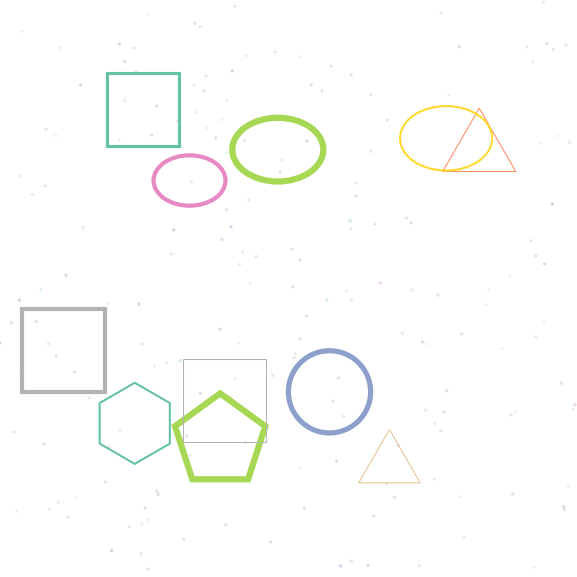[{"shape": "hexagon", "thickness": 1, "radius": 0.35, "center": [0.233, 0.266]}, {"shape": "square", "thickness": 1.5, "radius": 0.31, "center": [0.248, 0.81]}, {"shape": "triangle", "thickness": 0.5, "radius": 0.37, "center": [0.83, 0.739]}, {"shape": "circle", "thickness": 2.5, "radius": 0.36, "center": [0.571, 0.321]}, {"shape": "oval", "thickness": 2, "radius": 0.31, "center": [0.328, 0.687]}, {"shape": "oval", "thickness": 3, "radius": 0.39, "center": [0.481, 0.74]}, {"shape": "pentagon", "thickness": 3, "radius": 0.41, "center": [0.381, 0.236]}, {"shape": "oval", "thickness": 1, "radius": 0.4, "center": [0.772, 0.76]}, {"shape": "triangle", "thickness": 0.5, "radius": 0.31, "center": [0.674, 0.194]}, {"shape": "square", "thickness": 0.5, "radius": 0.36, "center": [0.389, 0.306]}, {"shape": "square", "thickness": 2, "radius": 0.36, "center": [0.11, 0.392]}]